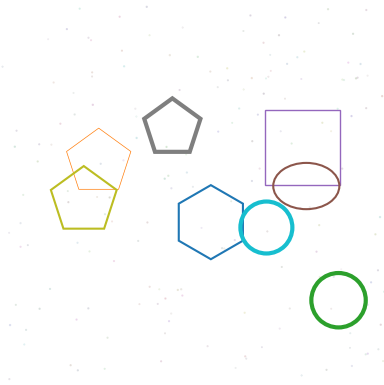[{"shape": "hexagon", "thickness": 1.5, "radius": 0.48, "center": [0.548, 0.423]}, {"shape": "pentagon", "thickness": 0.5, "radius": 0.44, "center": [0.256, 0.579]}, {"shape": "circle", "thickness": 3, "radius": 0.35, "center": [0.879, 0.22]}, {"shape": "square", "thickness": 1, "radius": 0.49, "center": [0.786, 0.617]}, {"shape": "oval", "thickness": 1.5, "radius": 0.43, "center": [0.796, 0.517]}, {"shape": "pentagon", "thickness": 3, "radius": 0.38, "center": [0.448, 0.668]}, {"shape": "pentagon", "thickness": 1.5, "radius": 0.45, "center": [0.218, 0.479]}, {"shape": "circle", "thickness": 3, "radius": 0.34, "center": [0.692, 0.409]}]